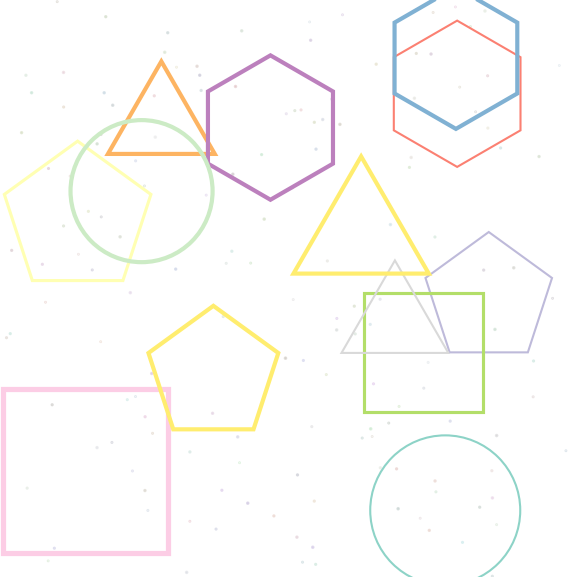[{"shape": "circle", "thickness": 1, "radius": 0.65, "center": [0.771, 0.115]}, {"shape": "pentagon", "thickness": 1.5, "radius": 0.67, "center": [0.134, 0.621]}, {"shape": "pentagon", "thickness": 1, "radius": 0.58, "center": [0.846, 0.482]}, {"shape": "hexagon", "thickness": 1, "radius": 0.63, "center": [0.792, 0.837]}, {"shape": "hexagon", "thickness": 2, "radius": 0.61, "center": [0.789, 0.899]}, {"shape": "triangle", "thickness": 2, "radius": 0.53, "center": [0.279, 0.786]}, {"shape": "square", "thickness": 1.5, "radius": 0.51, "center": [0.733, 0.388]}, {"shape": "square", "thickness": 2.5, "radius": 0.71, "center": [0.148, 0.184]}, {"shape": "triangle", "thickness": 1, "radius": 0.53, "center": [0.684, 0.441]}, {"shape": "hexagon", "thickness": 2, "radius": 0.63, "center": [0.468, 0.778]}, {"shape": "circle", "thickness": 2, "radius": 0.61, "center": [0.245, 0.668]}, {"shape": "pentagon", "thickness": 2, "radius": 0.59, "center": [0.37, 0.351]}, {"shape": "triangle", "thickness": 2, "radius": 0.68, "center": [0.625, 0.593]}]